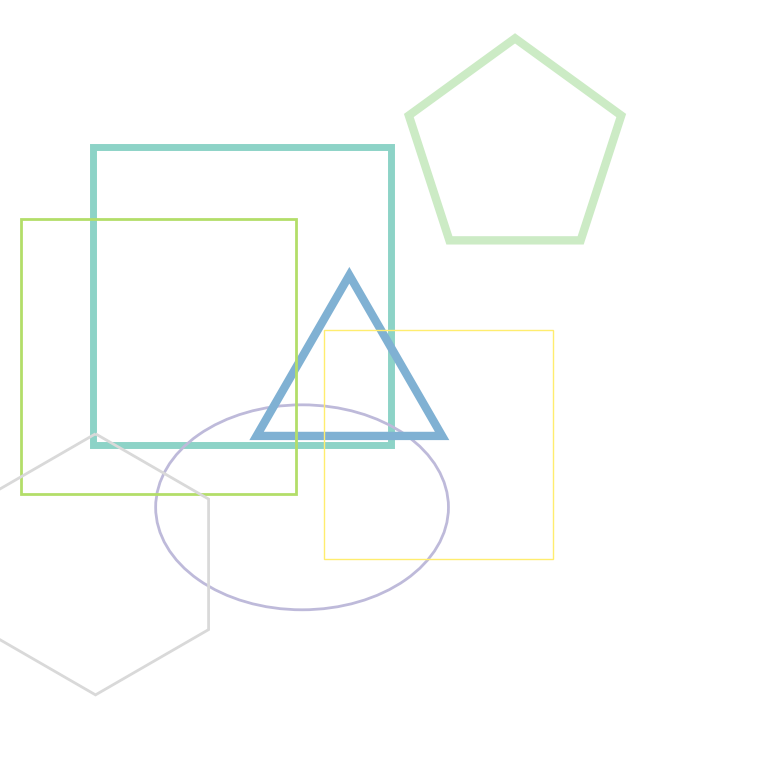[{"shape": "square", "thickness": 2.5, "radius": 0.97, "center": [0.314, 0.616]}, {"shape": "oval", "thickness": 1, "radius": 0.95, "center": [0.392, 0.341]}, {"shape": "triangle", "thickness": 3, "radius": 0.7, "center": [0.454, 0.503]}, {"shape": "square", "thickness": 1, "radius": 0.89, "center": [0.206, 0.537]}, {"shape": "hexagon", "thickness": 1, "radius": 0.85, "center": [0.124, 0.267]}, {"shape": "pentagon", "thickness": 3, "radius": 0.73, "center": [0.669, 0.805]}, {"shape": "square", "thickness": 0.5, "radius": 0.74, "center": [0.57, 0.423]}]